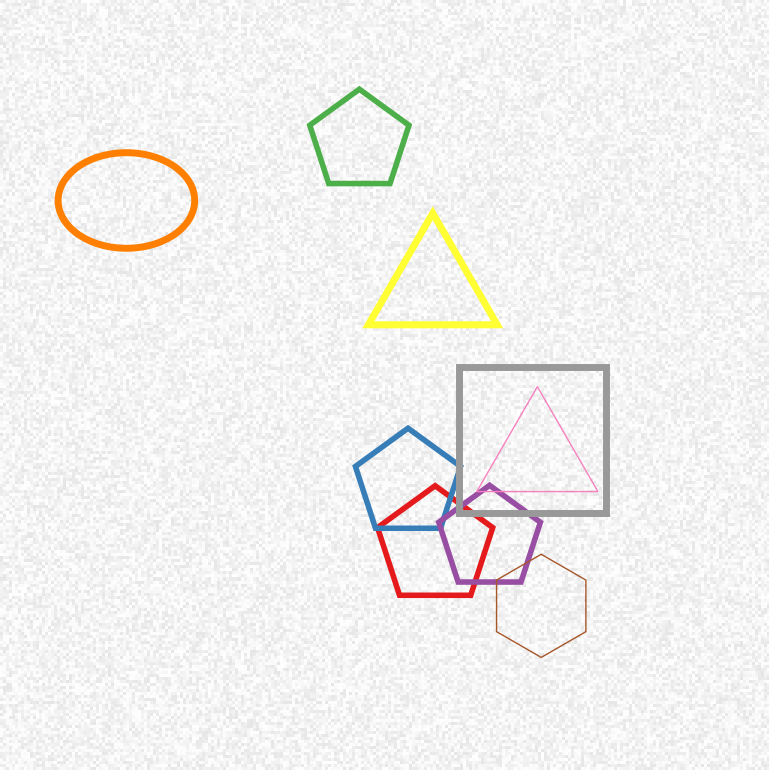[{"shape": "pentagon", "thickness": 2, "radius": 0.39, "center": [0.565, 0.291]}, {"shape": "pentagon", "thickness": 2, "radius": 0.36, "center": [0.53, 0.372]}, {"shape": "pentagon", "thickness": 2, "radius": 0.34, "center": [0.467, 0.816]}, {"shape": "pentagon", "thickness": 2, "radius": 0.35, "center": [0.636, 0.3]}, {"shape": "oval", "thickness": 2.5, "radius": 0.44, "center": [0.164, 0.74]}, {"shape": "triangle", "thickness": 2.5, "radius": 0.48, "center": [0.562, 0.627]}, {"shape": "hexagon", "thickness": 0.5, "radius": 0.33, "center": [0.703, 0.213]}, {"shape": "triangle", "thickness": 0.5, "radius": 0.45, "center": [0.698, 0.407]}, {"shape": "square", "thickness": 2.5, "radius": 0.48, "center": [0.691, 0.429]}]